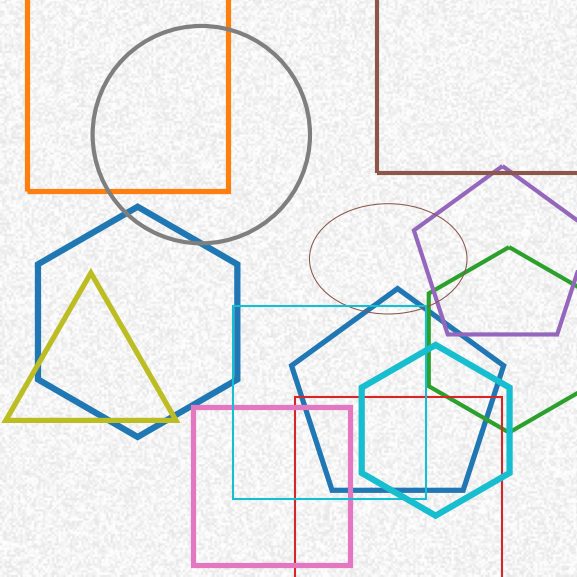[{"shape": "hexagon", "thickness": 3, "radius": 1.0, "center": [0.238, 0.442]}, {"shape": "pentagon", "thickness": 2.5, "radius": 0.97, "center": [0.688, 0.306]}, {"shape": "square", "thickness": 2.5, "radius": 0.87, "center": [0.221, 0.844]}, {"shape": "hexagon", "thickness": 2, "radius": 0.8, "center": [0.882, 0.411]}, {"shape": "square", "thickness": 1, "radius": 0.89, "center": [0.69, 0.133]}, {"shape": "pentagon", "thickness": 2, "radius": 0.81, "center": [0.87, 0.55]}, {"shape": "oval", "thickness": 0.5, "radius": 0.68, "center": [0.672, 0.551]}, {"shape": "square", "thickness": 2, "radius": 0.9, "center": [0.832, 0.879]}, {"shape": "square", "thickness": 2.5, "radius": 0.68, "center": [0.471, 0.158]}, {"shape": "circle", "thickness": 2, "radius": 0.94, "center": [0.349, 0.766]}, {"shape": "triangle", "thickness": 2.5, "radius": 0.85, "center": [0.157, 0.356]}, {"shape": "square", "thickness": 1, "radius": 0.84, "center": [0.571, 0.302]}, {"shape": "hexagon", "thickness": 3, "radius": 0.74, "center": [0.754, 0.254]}]